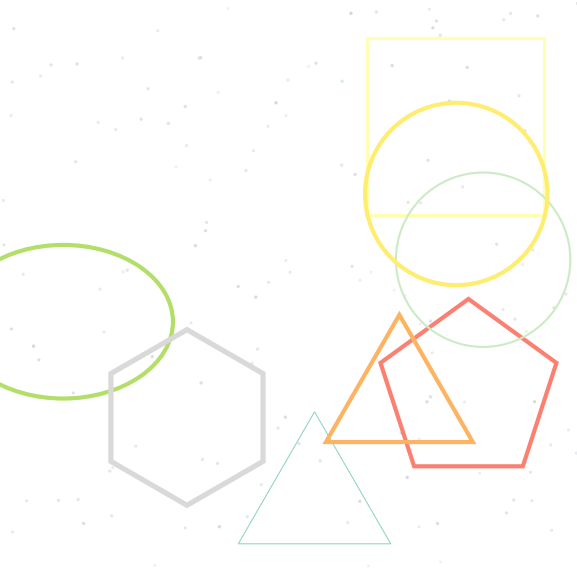[{"shape": "triangle", "thickness": 0.5, "radius": 0.76, "center": [0.545, 0.134]}, {"shape": "square", "thickness": 1.5, "radius": 0.77, "center": [0.789, 0.781]}, {"shape": "pentagon", "thickness": 2, "radius": 0.8, "center": [0.811, 0.321]}, {"shape": "triangle", "thickness": 2, "radius": 0.73, "center": [0.692, 0.307]}, {"shape": "oval", "thickness": 2, "radius": 0.95, "center": [0.11, 0.442]}, {"shape": "hexagon", "thickness": 2.5, "radius": 0.76, "center": [0.324, 0.276]}, {"shape": "circle", "thickness": 1, "radius": 0.76, "center": [0.837, 0.549]}, {"shape": "circle", "thickness": 2, "radius": 0.79, "center": [0.79, 0.663]}]